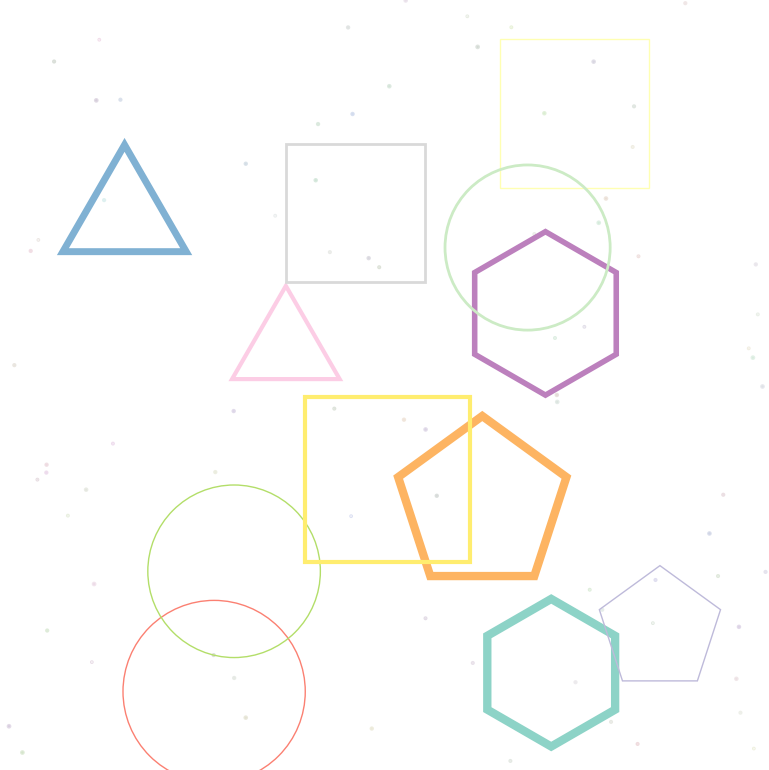[{"shape": "hexagon", "thickness": 3, "radius": 0.48, "center": [0.716, 0.126]}, {"shape": "square", "thickness": 0.5, "radius": 0.48, "center": [0.746, 0.853]}, {"shape": "pentagon", "thickness": 0.5, "radius": 0.41, "center": [0.857, 0.183]}, {"shape": "circle", "thickness": 0.5, "radius": 0.59, "center": [0.278, 0.102]}, {"shape": "triangle", "thickness": 2.5, "radius": 0.46, "center": [0.162, 0.719]}, {"shape": "pentagon", "thickness": 3, "radius": 0.57, "center": [0.626, 0.345]}, {"shape": "circle", "thickness": 0.5, "radius": 0.56, "center": [0.304, 0.258]}, {"shape": "triangle", "thickness": 1.5, "radius": 0.4, "center": [0.371, 0.548]}, {"shape": "square", "thickness": 1, "radius": 0.45, "center": [0.461, 0.723]}, {"shape": "hexagon", "thickness": 2, "radius": 0.53, "center": [0.708, 0.593]}, {"shape": "circle", "thickness": 1, "radius": 0.54, "center": [0.685, 0.679]}, {"shape": "square", "thickness": 1.5, "radius": 0.54, "center": [0.503, 0.378]}]